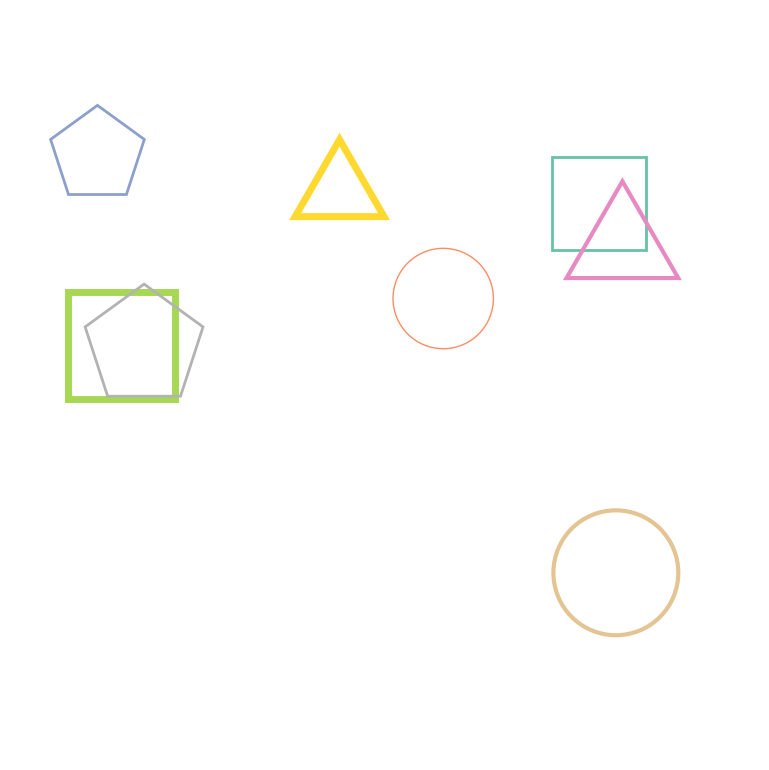[{"shape": "square", "thickness": 1, "radius": 0.3, "center": [0.778, 0.736]}, {"shape": "circle", "thickness": 0.5, "radius": 0.33, "center": [0.576, 0.612]}, {"shape": "pentagon", "thickness": 1, "radius": 0.32, "center": [0.127, 0.799]}, {"shape": "triangle", "thickness": 1.5, "radius": 0.42, "center": [0.808, 0.681]}, {"shape": "square", "thickness": 2.5, "radius": 0.35, "center": [0.158, 0.551]}, {"shape": "triangle", "thickness": 2.5, "radius": 0.33, "center": [0.441, 0.752]}, {"shape": "circle", "thickness": 1.5, "radius": 0.41, "center": [0.8, 0.256]}, {"shape": "pentagon", "thickness": 1, "radius": 0.4, "center": [0.187, 0.551]}]